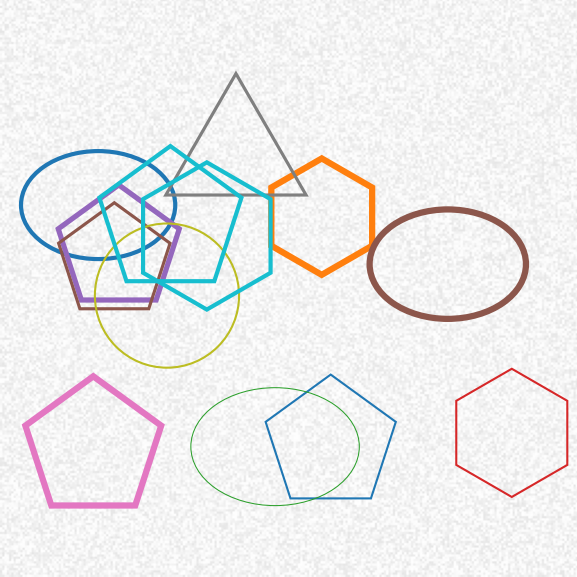[{"shape": "oval", "thickness": 2, "radius": 0.67, "center": [0.17, 0.644]}, {"shape": "pentagon", "thickness": 1, "radius": 0.59, "center": [0.573, 0.232]}, {"shape": "hexagon", "thickness": 3, "radius": 0.5, "center": [0.557, 0.624]}, {"shape": "oval", "thickness": 0.5, "radius": 0.73, "center": [0.476, 0.226]}, {"shape": "hexagon", "thickness": 1, "radius": 0.56, "center": [0.886, 0.25]}, {"shape": "pentagon", "thickness": 2.5, "radius": 0.55, "center": [0.206, 0.569]}, {"shape": "oval", "thickness": 3, "radius": 0.68, "center": [0.775, 0.542]}, {"shape": "pentagon", "thickness": 1.5, "radius": 0.51, "center": [0.198, 0.547]}, {"shape": "pentagon", "thickness": 3, "radius": 0.62, "center": [0.162, 0.224]}, {"shape": "triangle", "thickness": 1.5, "radius": 0.7, "center": [0.409, 0.732]}, {"shape": "circle", "thickness": 1, "radius": 0.62, "center": [0.289, 0.487]}, {"shape": "pentagon", "thickness": 2, "radius": 0.65, "center": [0.295, 0.617]}, {"shape": "hexagon", "thickness": 2, "radius": 0.64, "center": [0.358, 0.591]}]